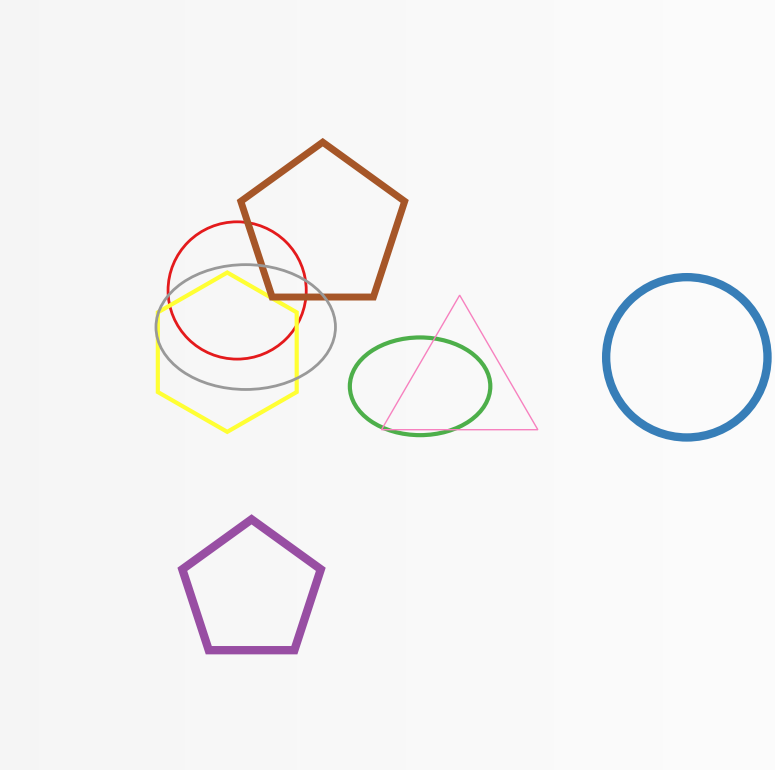[{"shape": "circle", "thickness": 1, "radius": 0.45, "center": [0.306, 0.623]}, {"shape": "circle", "thickness": 3, "radius": 0.52, "center": [0.886, 0.536]}, {"shape": "oval", "thickness": 1.5, "radius": 0.45, "center": [0.542, 0.498]}, {"shape": "pentagon", "thickness": 3, "radius": 0.47, "center": [0.325, 0.232]}, {"shape": "hexagon", "thickness": 1.5, "radius": 0.52, "center": [0.293, 0.543]}, {"shape": "pentagon", "thickness": 2.5, "radius": 0.56, "center": [0.416, 0.704]}, {"shape": "triangle", "thickness": 0.5, "radius": 0.58, "center": [0.593, 0.5]}, {"shape": "oval", "thickness": 1, "radius": 0.58, "center": [0.317, 0.575]}]